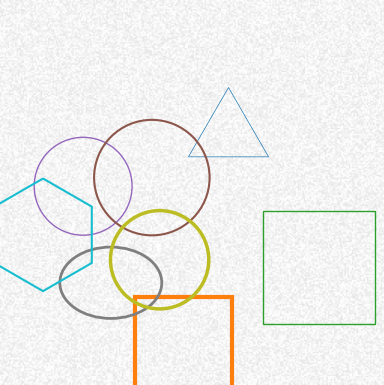[{"shape": "triangle", "thickness": 0.5, "radius": 0.6, "center": [0.593, 0.653]}, {"shape": "square", "thickness": 3, "radius": 0.63, "center": [0.477, 0.104]}, {"shape": "square", "thickness": 1, "radius": 0.73, "center": [0.828, 0.305]}, {"shape": "circle", "thickness": 1, "radius": 0.64, "center": [0.216, 0.516]}, {"shape": "circle", "thickness": 1.5, "radius": 0.75, "center": [0.394, 0.539]}, {"shape": "oval", "thickness": 2, "radius": 0.66, "center": [0.288, 0.266]}, {"shape": "circle", "thickness": 2.5, "radius": 0.64, "center": [0.415, 0.325]}, {"shape": "hexagon", "thickness": 1.5, "radius": 0.73, "center": [0.112, 0.39]}]